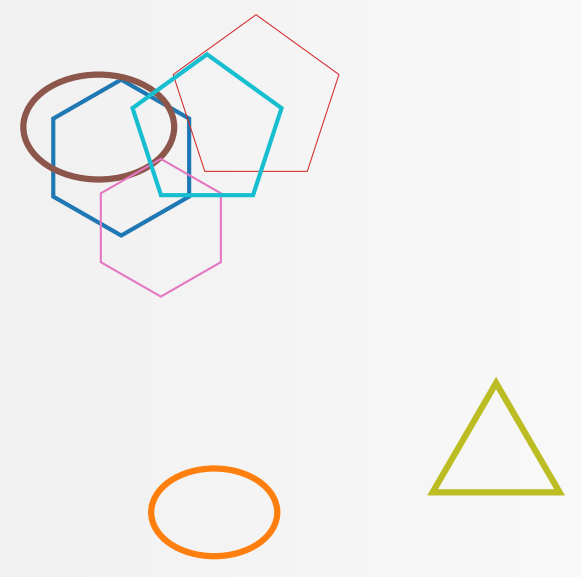[{"shape": "hexagon", "thickness": 2, "radius": 0.67, "center": [0.209, 0.726]}, {"shape": "oval", "thickness": 3, "radius": 0.54, "center": [0.369, 0.112]}, {"shape": "pentagon", "thickness": 0.5, "radius": 0.75, "center": [0.44, 0.824]}, {"shape": "oval", "thickness": 3, "radius": 0.65, "center": [0.17, 0.779]}, {"shape": "hexagon", "thickness": 1, "radius": 0.6, "center": [0.277, 0.605]}, {"shape": "triangle", "thickness": 3, "radius": 0.63, "center": [0.853, 0.21]}, {"shape": "pentagon", "thickness": 2, "radius": 0.67, "center": [0.356, 0.77]}]